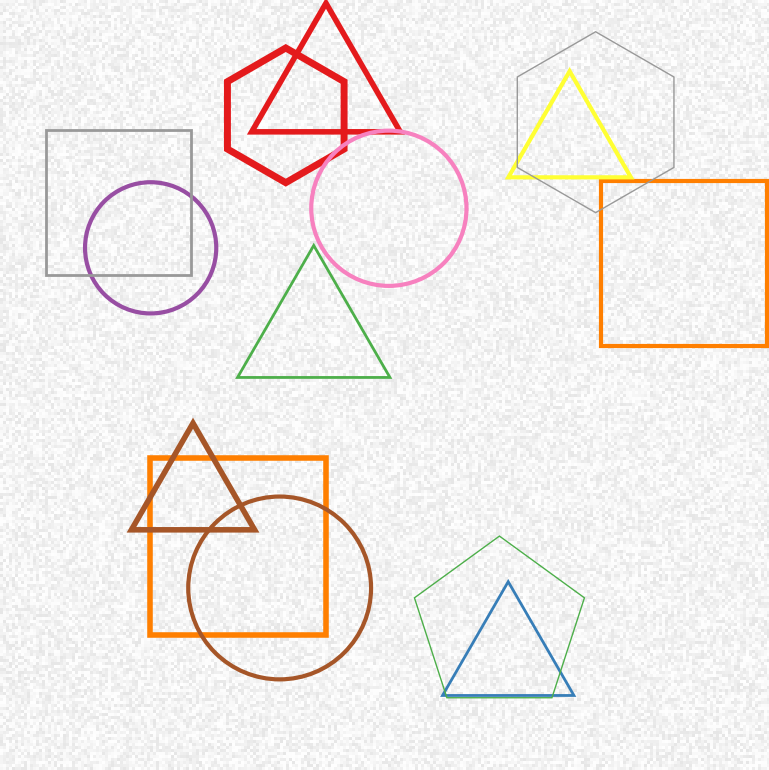[{"shape": "hexagon", "thickness": 2.5, "radius": 0.44, "center": [0.371, 0.85]}, {"shape": "triangle", "thickness": 2, "radius": 0.56, "center": [0.423, 0.884]}, {"shape": "triangle", "thickness": 1, "radius": 0.49, "center": [0.66, 0.146]}, {"shape": "triangle", "thickness": 1, "radius": 0.57, "center": [0.407, 0.567]}, {"shape": "pentagon", "thickness": 0.5, "radius": 0.58, "center": [0.649, 0.188]}, {"shape": "circle", "thickness": 1.5, "radius": 0.43, "center": [0.196, 0.678]}, {"shape": "square", "thickness": 2, "radius": 0.57, "center": [0.309, 0.291]}, {"shape": "square", "thickness": 1.5, "radius": 0.54, "center": [0.888, 0.658]}, {"shape": "triangle", "thickness": 1.5, "radius": 0.46, "center": [0.74, 0.816]}, {"shape": "triangle", "thickness": 2, "radius": 0.46, "center": [0.251, 0.358]}, {"shape": "circle", "thickness": 1.5, "radius": 0.59, "center": [0.363, 0.236]}, {"shape": "circle", "thickness": 1.5, "radius": 0.5, "center": [0.505, 0.73]}, {"shape": "hexagon", "thickness": 0.5, "radius": 0.59, "center": [0.774, 0.841]}, {"shape": "square", "thickness": 1, "radius": 0.47, "center": [0.154, 0.737]}]